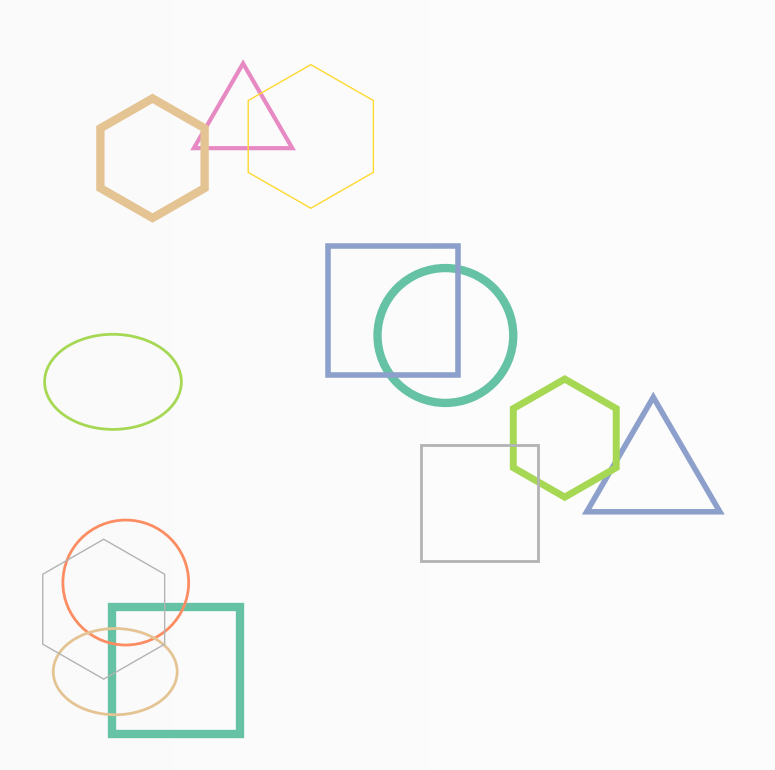[{"shape": "square", "thickness": 3, "radius": 0.41, "center": [0.227, 0.129]}, {"shape": "circle", "thickness": 3, "radius": 0.44, "center": [0.575, 0.564]}, {"shape": "circle", "thickness": 1, "radius": 0.41, "center": [0.162, 0.243]}, {"shape": "square", "thickness": 2, "radius": 0.42, "center": [0.507, 0.596]}, {"shape": "triangle", "thickness": 2, "radius": 0.5, "center": [0.843, 0.385]}, {"shape": "triangle", "thickness": 1.5, "radius": 0.37, "center": [0.314, 0.844]}, {"shape": "oval", "thickness": 1, "radius": 0.44, "center": [0.146, 0.504]}, {"shape": "hexagon", "thickness": 2.5, "radius": 0.38, "center": [0.729, 0.431]}, {"shape": "hexagon", "thickness": 0.5, "radius": 0.47, "center": [0.401, 0.823]}, {"shape": "oval", "thickness": 1, "radius": 0.4, "center": [0.149, 0.128]}, {"shape": "hexagon", "thickness": 3, "radius": 0.39, "center": [0.197, 0.795]}, {"shape": "hexagon", "thickness": 0.5, "radius": 0.45, "center": [0.134, 0.209]}, {"shape": "square", "thickness": 1, "radius": 0.38, "center": [0.619, 0.347]}]